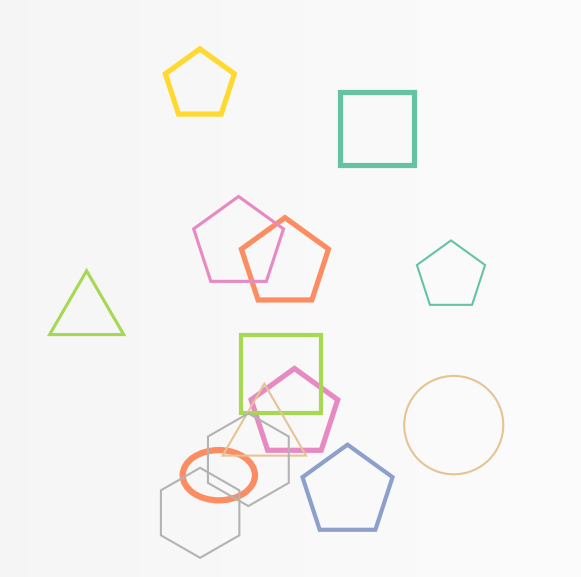[{"shape": "square", "thickness": 2.5, "radius": 0.32, "center": [0.649, 0.777]}, {"shape": "pentagon", "thickness": 1, "radius": 0.31, "center": [0.776, 0.521]}, {"shape": "oval", "thickness": 3, "radius": 0.31, "center": [0.376, 0.176]}, {"shape": "pentagon", "thickness": 2.5, "radius": 0.39, "center": [0.49, 0.543]}, {"shape": "pentagon", "thickness": 2, "radius": 0.41, "center": [0.598, 0.148]}, {"shape": "pentagon", "thickness": 2.5, "radius": 0.39, "center": [0.507, 0.283]}, {"shape": "pentagon", "thickness": 1.5, "radius": 0.41, "center": [0.41, 0.578]}, {"shape": "triangle", "thickness": 1.5, "radius": 0.37, "center": [0.149, 0.457]}, {"shape": "square", "thickness": 2, "radius": 0.34, "center": [0.483, 0.352]}, {"shape": "pentagon", "thickness": 2.5, "radius": 0.31, "center": [0.344, 0.852]}, {"shape": "circle", "thickness": 1, "radius": 0.43, "center": [0.781, 0.263]}, {"shape": "triangle", "thickness": 1, "radius": 0.41, "center": [0.455, 0.252]}, {"shape": "hexagon", "thickness": 1, "radius": 0.39, "center": [0.344, 0.111]}, {"shape": "hexagon", "thickness": 1, "radius": 0.4, "center": [0.427, 0.203]}]